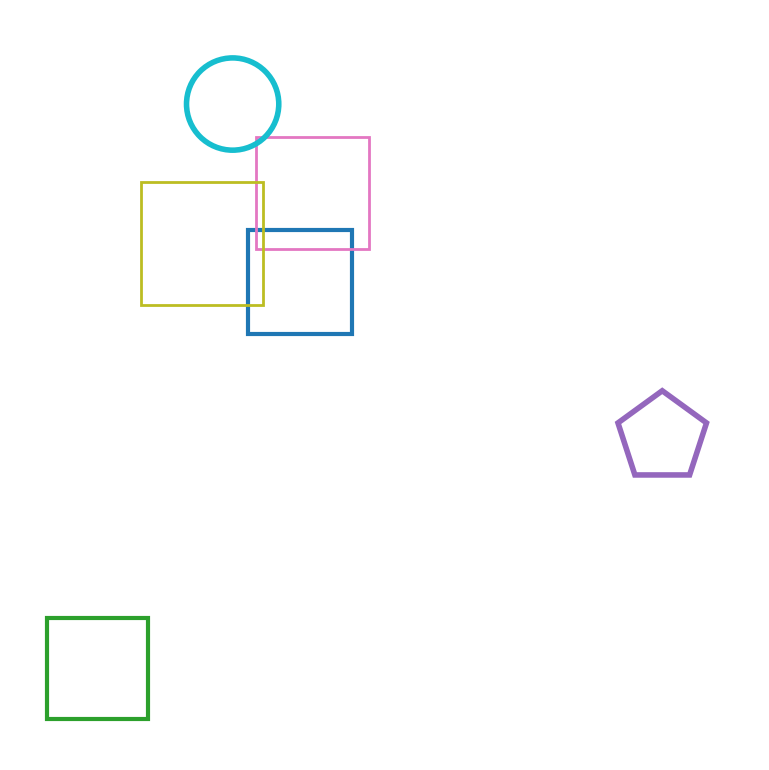[{"shape": "square", "thickness": 1.5, "radius": 0.34, "center": [0.39, 0.633]}, {"shape": "square", "thickness": 1.5, "radius": 0.33, "center": [0.127, 0.132]}, {"shape": "pentagon", "thickness": 2, "radius": 0.3, "center": [0.86, 0.432]}, {"shape": "square", "thickness": 1, "radius": 0.37, "center": [0.406, 0.749]}, {"shape": "square", "thickness": 1, "radius": 0.4, "center": [0.263, 0.684]}, {"shape": "circle", "thickness": 2, "radius": 0.3, "center": [0.302, 0.865]}]